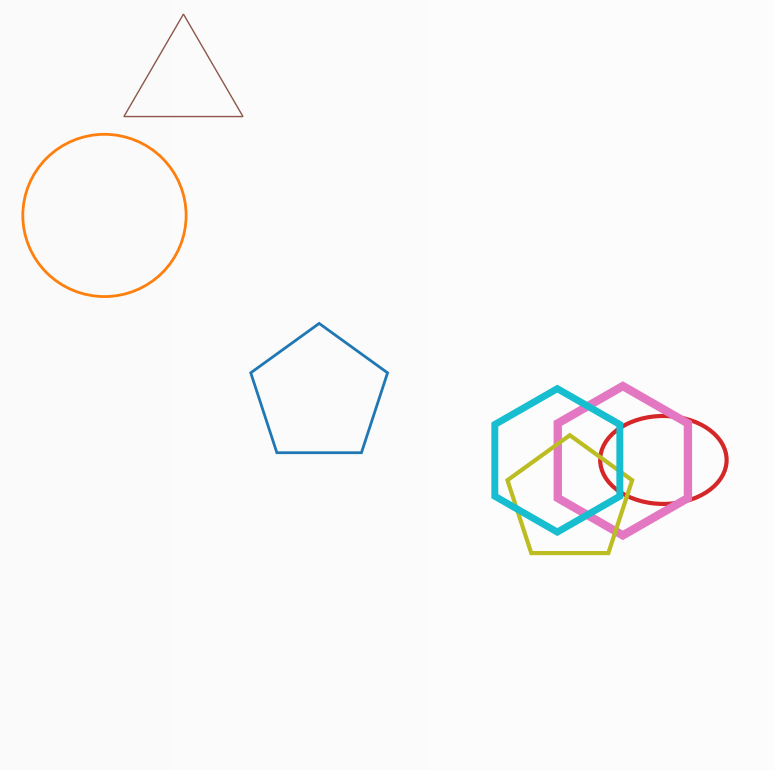[{"shape": "pentagon", "thickness": 1, "radius": 0.46, "center": [0.412, 0.487]}, {"shape": "circle", "thickness": 1, "radius": 0.53, "center": [0.135, 0.72]}, {"shape": "oval", "thickness": 1.5, "radius": 0.41, "center": [0.856, 0.403]}, {"shape": "triangle", "thickness": 0.5, "radius": 0.44, "center": [0.237, 0.893]}, {"shape": "hexagon", "thickness": 3, "radius": 0.48, "center": [0.804, 0.402]}, {"shape": "pentagon", "thickness": 1.5, "radius": 0.42, "center": [0.735, 0.35]}, {"shape": "hexagon", "thickness": 2.5, "radius": 0.47, "center": [0.719, 0.402]}]